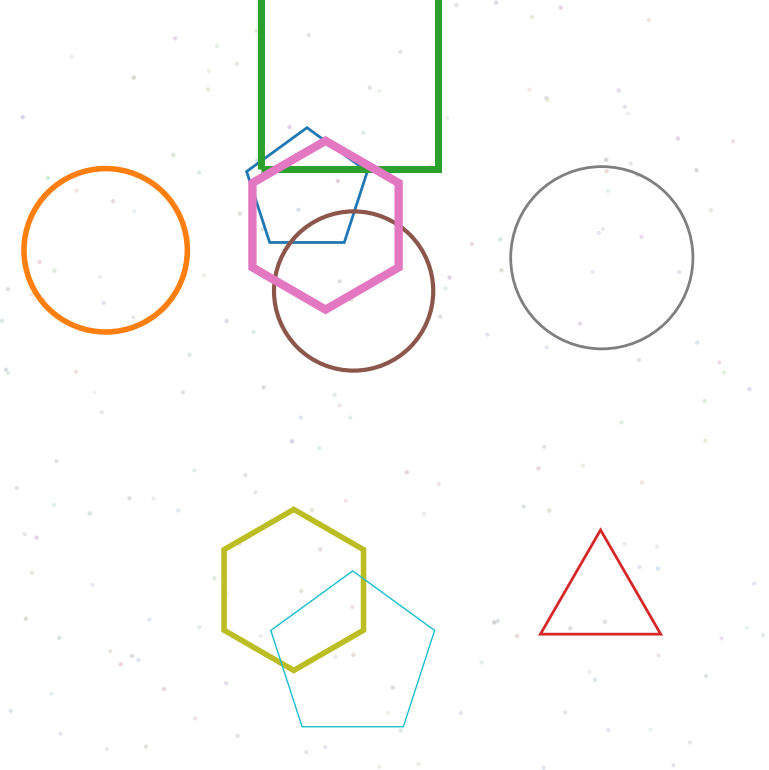[{"shape": "pentagon", "thickness": 1, "radius": 0.41, "center": [0.399, 0.752]}, {"shape": "circle", "thickness": 2, "radius": 0.53, "center": [0.137, 0.675]}, {"shape": "square", "thickness": 2.5, "radius": 0.57, "center": [0.453, 0.896]}, {"shape": "triangle", "thickness": 1, "radius": 0.45, "center": [0.78, 0.222]}, {"shape": "circle", "thickness": 1.5, "radius": 0.52, "center": [0.459, 0.622]}, {"shape": "hexagon", "thickness": 3, "radius": 0.55, "center": [0.423, 0.708]}, {"shape": "circle", "thickness": 1, "radius": 0.59, "center": [0.782, 0.665]}, {"shape": "hexagon", "thickness": 2, "radius": 0.52, "center": [0.382, 0.234]}, {"shape": "pentagon", "thickness": 0.5, "radius": 0.56, "center": [0.458, 0.147]}]